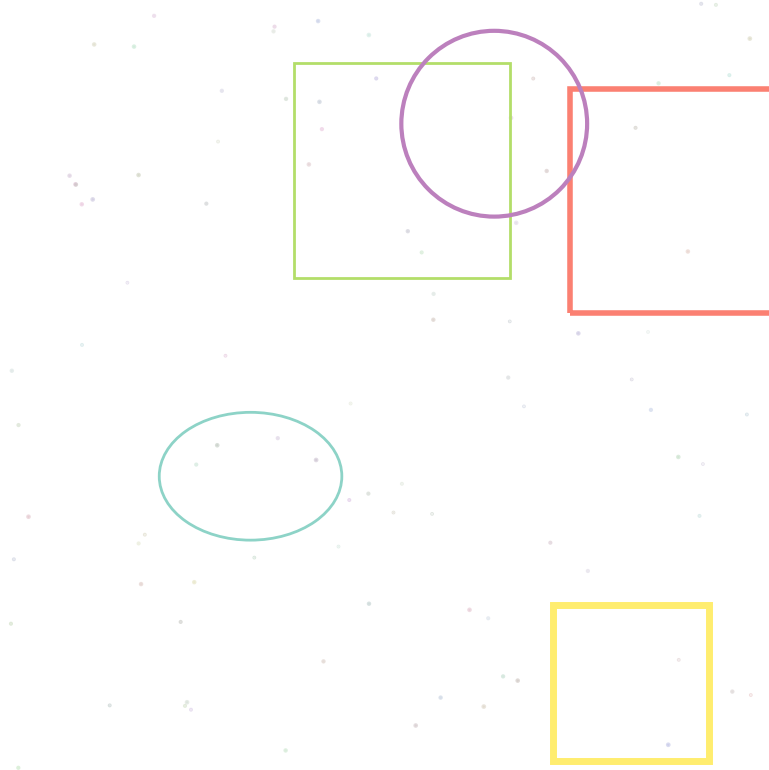[{"shape": "oval", "thickness": 1, "radius": 0.59, "center": [0.325, 0.382]}, {"shape": "square", "thickness": 2, "radius": 0.73, "center": [0.885, 0.74]}, {"shape": "square", "thickness": 1, "radius": 0.7, "center": [0.522, 0.779]}, {"shape": "circle", "thickness": 1.5, "radius": 0.6, "center": [0.642, 0.839]}, {"shape": "square", "thickness": 2.5, "radius": 0.51, "center": [0.82, 0.113]}]